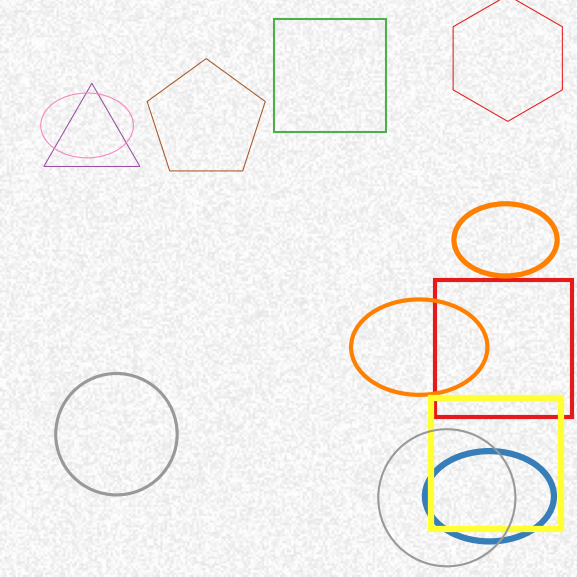[{"shape": "hexagon", "thickness": 0.5, "radius": 0.55, "center": [0.879, 0.898]}, {"shape": "square", "thickness": 2, "radius": 0.59, "center": [0.872, 0.395]}, {"shape": "oval", "thickness": 3, "radius": 0.56, "center": [0.848, 0.14]}, {"shape": "square", "thickness": 1, "radius": 0.49, "center": [0.572, 0.868]}, {"shape": "triangle", "thickness": 0.5, "radius": 0.48, "center": [0.159, 0.759]}, {"shape": "oval", "thickness": 2.5, "radius": 0.45, "center": [0.875, 0.584]}, {"shape": "oval", "thickness": 2, "radius": 0.59, "center": [0.726, 0.398]}, {"shape": "square", "thickness": 3, "radius": 0.56, "center": [0.858, 0.196]}, {"shape": "pentagon", "thickness": 0.5, "radius": 0.54, "center": [0.357, 0.79]}, {"shape": "oval", "thickness": 0.5, "radius": 0.4, "center": [0.151, 0.782]}, {"shape": "circle", "thickness": 1.5, "radius": 0.53, "center": [0.202, 0.247]}, {"shape": "circle", "thickness": 1, "radius": 0.59, "center": [0.774, 0.137]}]